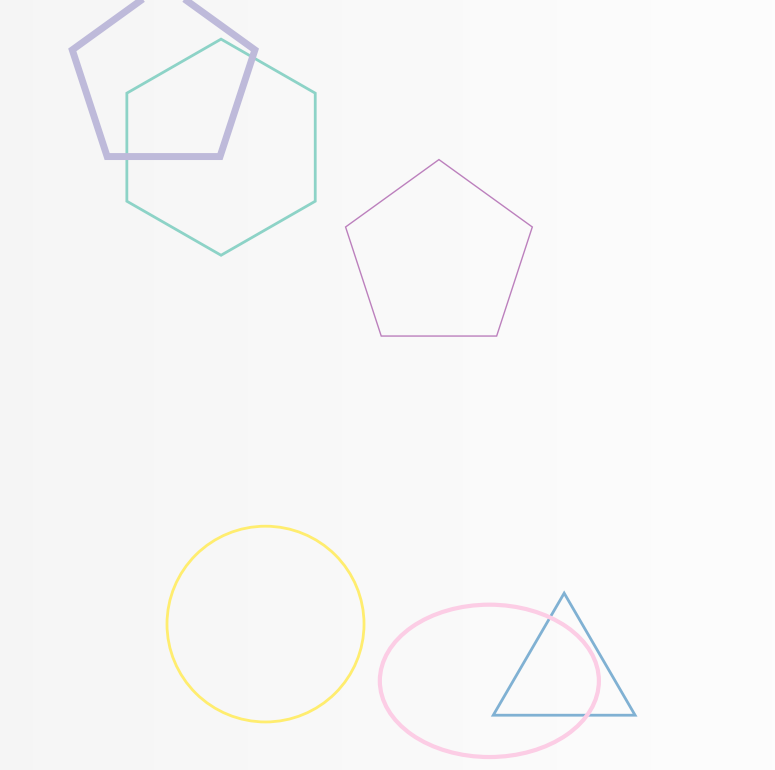[{"shape": "hexagon", "thickness": 1, "radius": 0.7, "center": [0.285, 0.809]}, {"shape": "pentagon", "thickness": 2.5, "radius": 0.62, "center": [0.211, 0.897]}, {"shape": "triangle", "thickness": 1, "radius": 0.53, "center": [0.728, 0.124]}, {"shape": "oval", "thickness": 1.5, "radius": 0.71, "center": [0.631, 0.116]}, {"shape": "pentagon", "thickness": 0.5, "radius": 0.63, "center": [0.566, 0.666]}, {"shape": "circle", "thickness": 1, "radius": 0.64, "center": [0.343, 0.19]}]